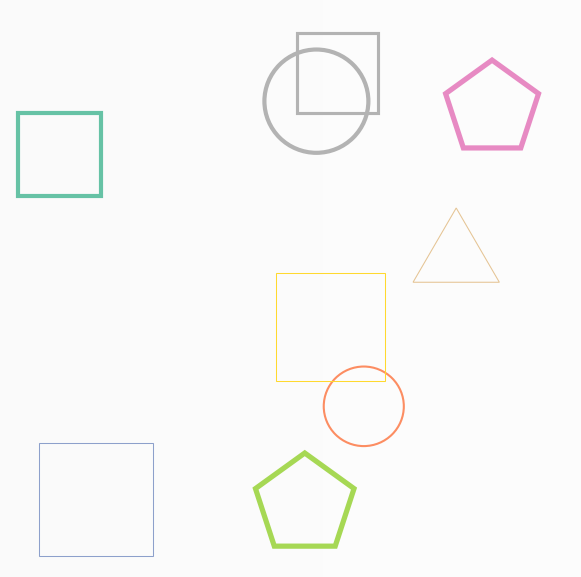[{"shape": "square", "thickness": 2, "radius": 0.36, "center": [0.103, 0.732]}, {"shape": "circle", "thickness": 1, "radius": 0.34, "center": [0.626, 0.296]}, {"shape": "square", "thickness": 0.5, "radius": 0.49, "center": [0.165, 0.135]}, {"shape": "pentagon", "thickness": 2.5, "radius": 0.42, "center": [0.847, 0.811]}, {"shape": "pentagon", "thickness": 2.5, "radius": 0.45, "center": [0.524, 0.126]}, {"shape": "square", "thickness": 0.5, "radius": 0.47, "center": [0.569, 0.433]}, {"shape": "triangle", "thickness": 0.5, "radius": 0.43, "center": [0.785, 0.553]}, {"shape": "circle", "thickness": 2, "radius": 0.45, "center": [0.544, 0.824]}, {"shape": "square", "thickness": 1.5, "radius": 0.35, "center": [0.58, 0.873]}]